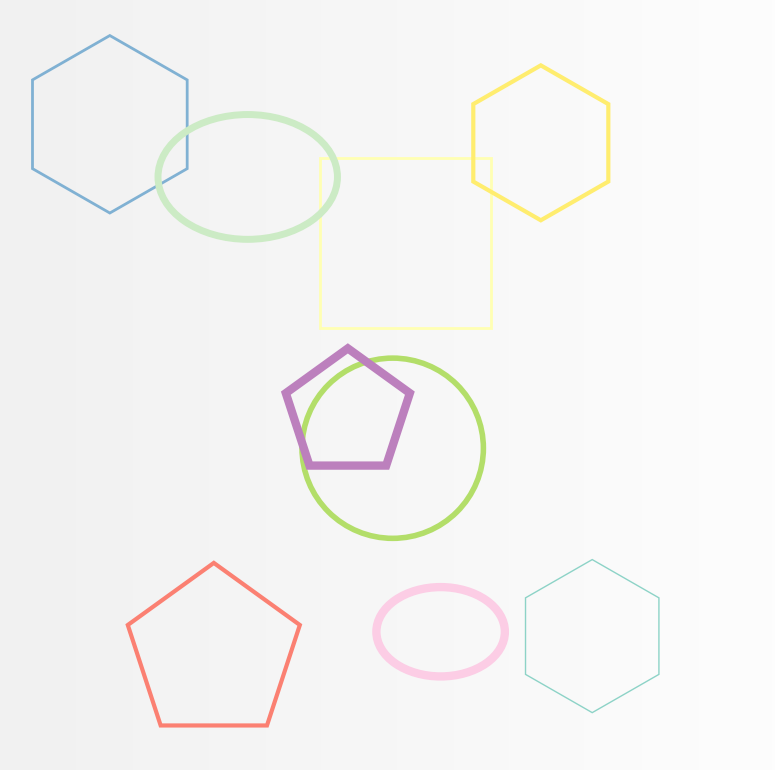[{"shape": "hexagon", "thickness": 0.5, "radius": 0.5, "center": [0.764, 0.174]}, {"shape": "square", "thickness": 1, "radius": 0.55, "center": [0.523, 0.685]}, {"shape": "pentagon", "thickness": 1.5, "radius": 0.58, "center": [0.276, 0.152]}, {"shape": "hexagon", "thickness": 1, "radius": 0.58, "center": [0.142, 0.839]}, {"shape": "circle", "thickness": 2, "radius": 0.59, "center": [0.507, 0.418]}, {"shape": "oval", "thickness": 3, "radius": 0.41, "center": [0.569, 0.18]}, {"shape": "pentagon", "thickness": 3, "radius": 0.42, "center": [0.449, 0.463]}, {"shape": "oval", "thickness": 2.5, "radius": 0.58, "center": [0.32, 0.77]}, {"shape": "hexagon", "thickness": 1.5, "radius": 0.5, "center": [0.698, 0.815]}]